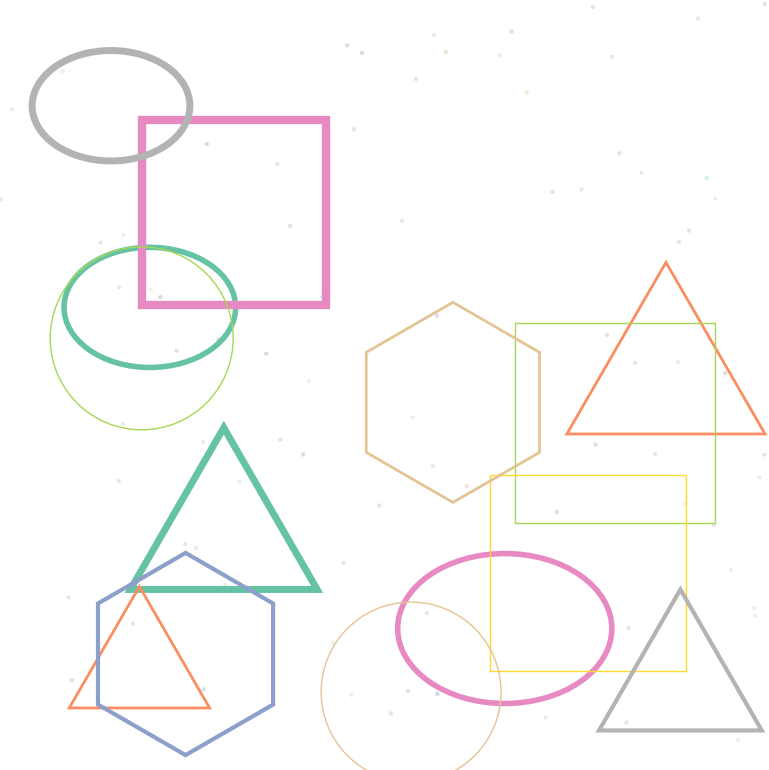[{"shape": "triangle", "thickness": 2.5, "radius": 0.7, "center": [0.291, 0.304]}, {"shape": "oval", "thickness": 2, "radius": 0.56, "center": [0.195, 0.601]}, {"shape": "triangle", "thickness": 1, "radius": 0.74, "center": [0.865, 0.511]}, {"shape": "triangle", "thickness": 1, "radius": 0.53, "center": [0.181, 0.133]}, {"shape": "hexagon", "thickness": 1.5, "radius": 0.66, "center": [0.241, 0.151]}, {"shape": "square", "thickness": 3, "radius": 0.6, "center": [0.304, 0.724]}, {"shape": "oval", "thickness": 2, "radius": 0.7, "center": [0.656, 0.184]}, {"shape": "circle", "thickness": 0.5, "radius": 0.59, "center": [0.184, 0.561]}, {"shape": "square", "thickness": 0.5, "radius": 0.65, "center": [0.799, 0.451]}, {"shape": "square", "thickness": 0.5, "radius": 0.64, "center": [0.763, 0.256]}, {"shape": "circle", "thickness": 0.5, "radius": 0.58, "center": [0.534, 0.101]}, {"shape": "hexagon", "thickness": 1, "radius": 0.65, "center": [0.588, 0.477]}, {"shape": "oval", "thickness": 2.5, "radius": 0.51, "center": [0.144, 0.863]}, {"shape": "triangle", "thickness": 1.5, "radius": 0.61, "center": [0.884, 0.112]}]